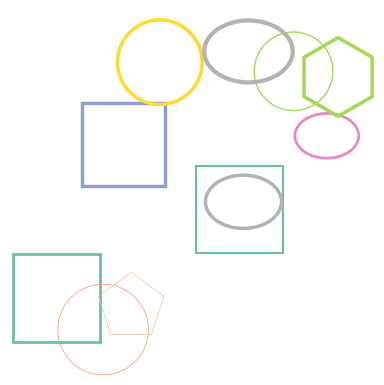[{"shape": "square", "thickness": 1.5, "radius": 0.56, "center": [0.622, 0.456]}, {"shape": "square", "thickness": 2, "radius": 0.57, "center": [0.147, 0.226]}, {"shape": "circle", "thickness": 0.5, "radius": 0.59, "center": [0.268, 0.144]}, {"shape": "square", "thickness": 2.5, "radius": 0.54, "center": [0.32, 0.624]}, {"shape": "oval", "thickness": 2, "radius": 0.41, "center": [0.849, 0.647]}, {"shape": "circle", "thickness": 1, "radius": 0.51, "center": [0.762, 0.815]}, {"shape": "hexagon", "thickness": 2.5, "radius": 0.51, "center": [0.878, 0.8]}, {"shape": "circle", "thickness": 2.5, "radius": 0.55, "center": [0.415, 0.839]}, {"shape": "pentagon", "thickness": 0.5, "radius": 0.45, "center": [0.341, 0.203]}, {"shape": "oval", "thickness": 3, "radius": 0.57, "center": [0.645, 0.866]}, {"shape": "oval", "thickness": 2.5, "radius": 0.49, "center": [0.632, 0.476]}]